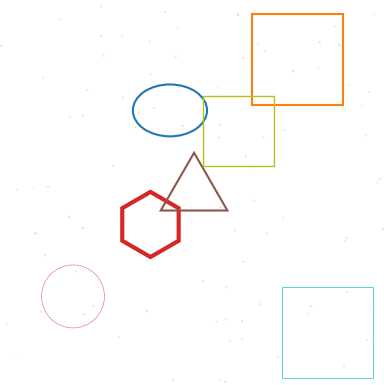[{"shape": "oval", "thickness": 1.5, "radius": 0.48, "center": [0.441, 0.713]}, {"shape": "square", "thickness": 1.5, "radius": 0.59, "center": [0.773, 0.845]}, {"shape": "hexagon", "thickness": 3, "radius": 0.42, "center": [0.391, 0.417]}, {"shape": "triangle", "thickness": 1.5, "radius": 0.5, "center": [0.504, 0.503]}, {"shape": "circle", "thickness": 0.5, "radius": 0.41, "center": [0.19, 0.23]}, {"shape": "square", "thickness": 1, "radius": 0.46, "center": [0.62, 0.66]}, {"shape": "square", "thickness": 0.5, "radius": 0.59, "center": [0.85, 0.136]}]